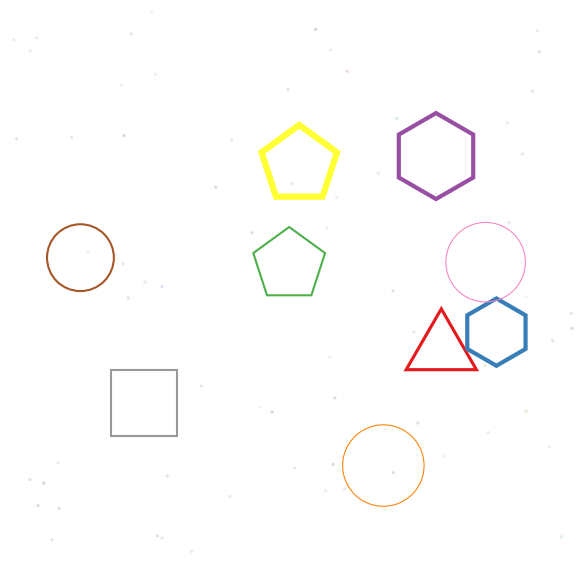[{"shape": "triangle", "thickness": 1.5, "radius": 0.35, "center": [0.764, 0.394]}, {"shape": "hexagon", "thickness": 2, "radius": 0.29, "center": [0.86, 0.424]}, {"shape": "pentagon", "thickness": 1, "radius": 0.33, "center": [0.501, 0.541]}, {"shape": "hexagon", "thickness": 2, "radius": 0.37, "center": [0.755, 0.729]}, {"shape": "circle", "thickness": 0.5, "radius": 0.35, "center": [0.664, 0.193]}, {"shape": "pentagon", "thickness": 3, "radius": 0.34, "center": [0.518, 0.714]}, {"shape": "circle", "thickness": 1, "radius": 0.29, "center": [0.139, 0.553]}, {"shape": "circle", "thickness": 0.5, "radius": 0.34, "center": [0.841, 0.545]}, {"shape": "square", "thickness": 1, "radius": 0.29, "center": [0.249, 0.302]}]